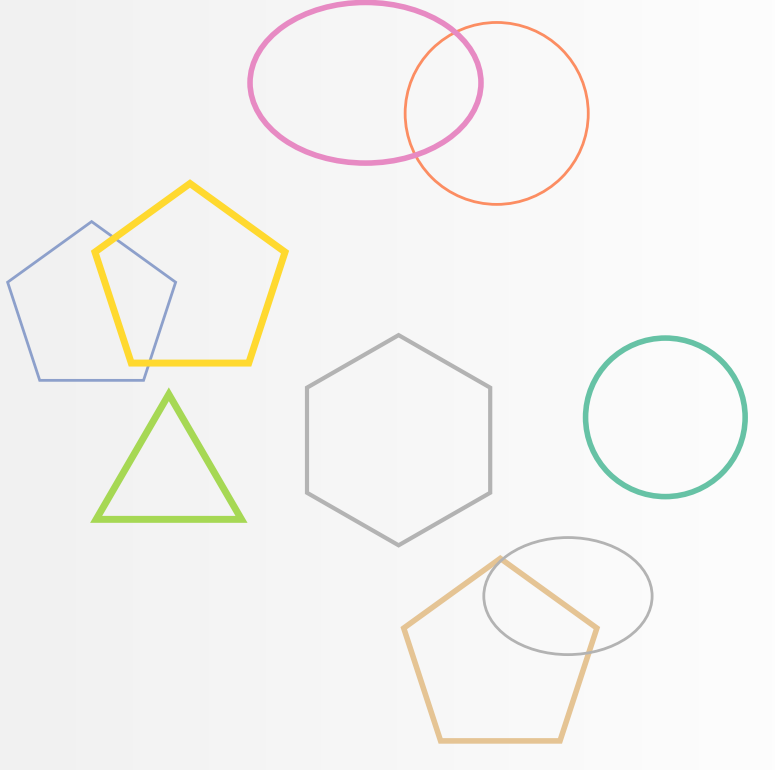[{"shape": "circle", "thickness": 2, "radius": 0.51, "center": [0.859, 0.458]}, {"shape": "circle", "thickness": 1, "radius": 0.59, "center": [0.641, 0.853]}, {"shape": "pentagon", "thickness": 1, "radius": 0.57, "center": [0.118, 0.598]}, {"shape": "oval", "thickness": 2, "radius": 0.75, "center": [0.472, 0.893]}, {"shape": "triangle", "thickness": 2.5, "radius": 0.54, "center": [0.218, 0.38]}, {"shape": "pentagon", "thickness": 2.5, "radius": 0.64, "center": [0.245, 0.633]}, {"shape": "pentagon", "thickness": 2, "radius": 0.66, "center": [0.646, 0.144]}, {"shape": "oval", "thickness": 1, "radius": 0.54, "center": [0.733, 0.226]}, {"shape": "hexagon", "thickness": 1.5, "radius": 0.68, "center": [0.514, 0.428]}]